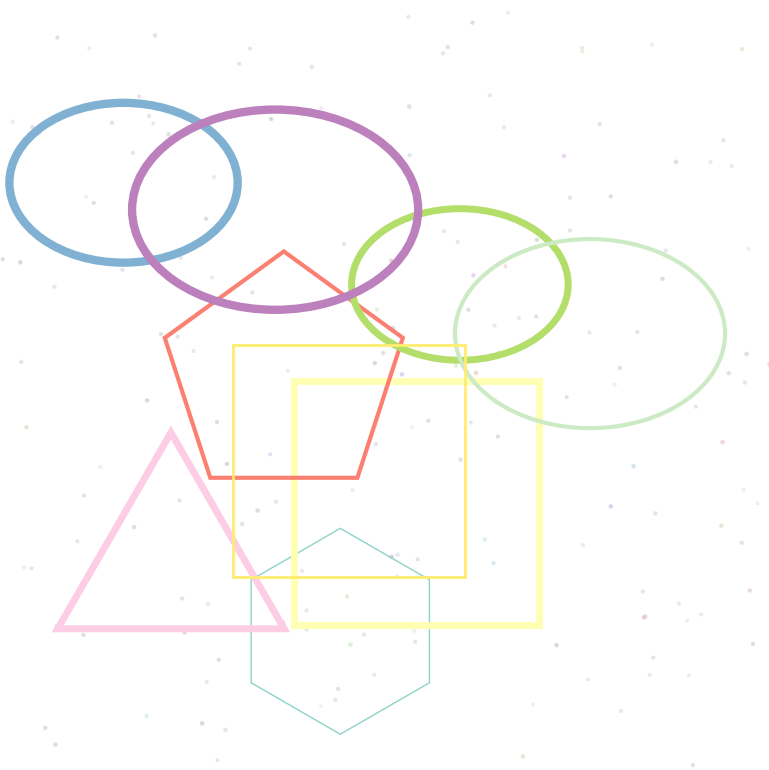[{"shape": "hexagon", "thickness": 0.5, "radius": 0.67, "center": [0.442, 0.18]}, {"shape": "square", "thickness": 2.5, "radius": 0.79, "center": [0.541, 0.347]}, {"shape": "pentagon", "thickness": 1.5, "radius": 0.81, "center": [0.369, 0.511]}, {"shape": "oval", "thickness": 3, "radius": 0.74, "center": [0.16, 0.763]}, {"shape": "oval", "thickness": 2.5, "radius": 0.7, "center": [0.597, 0.631]}, {"shape": "triangle", "thickness": 2.5, "radius": 0.85, "center": [0.222, 0.268]}, {"shape": "oval", "thickness": 3, "radius": 0.93, "center": [0.357, 0.728]}, {"shape": "oval", "thickness": 1.5, "radius": 0.88, "center": [0.766, 0.567]}, {"shape": "square", "thickness": 1, "radius": 0.75, "center": [0.454, 0.401]}]